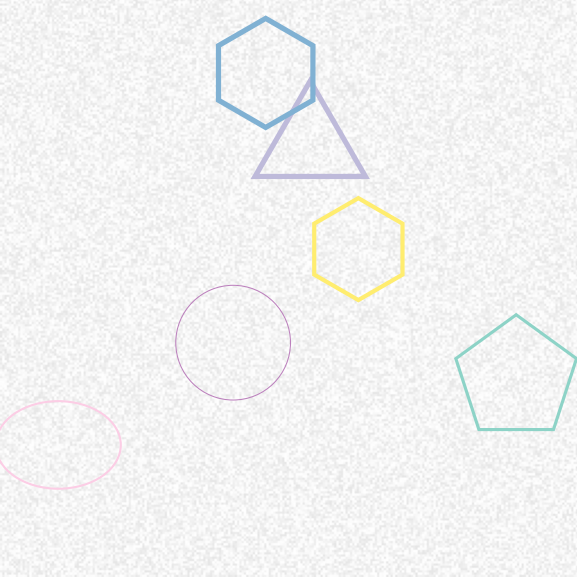[{"shape": "pentagon", "thickness": 1.5, "radius": 0.55, "center": [0.894, 0.344]}, {"shape": "triangle", "thickness": 2.5, "radius": 0.55, "center": [0.537, 0.749]}, {"shape": "hexagon", "thickness": 2.5, "radius": 0.47, "center": [0.46, 0.873]}, {"shape": "oval", "thickness": 1, "radius": 0.54, "center": [0.101, 0.229]}, {"shape": "circle", "thickness": 0.5, "radius": 0.5, "center": [0.404, 0.406]}, {"shape": "hexagon", "thickness": 2, "radius": 0.44, "center": [0.621, 0.568]}]